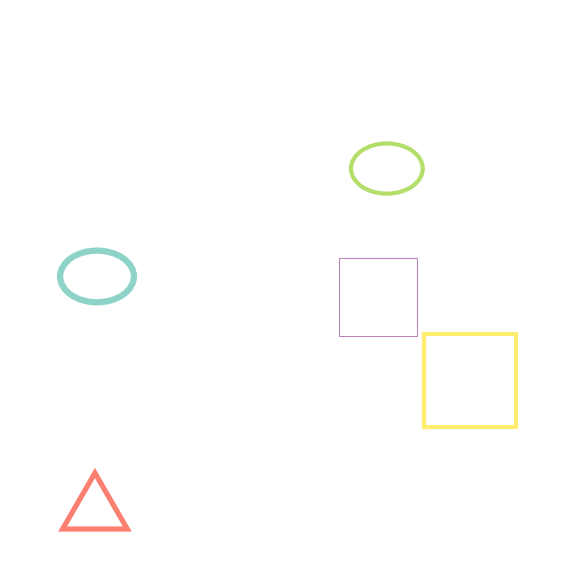[{"shape": "oval", "thickness": 3, "radius": 0.32, "center": [0.168, 0.52]}, {"shape": "triangle", "thickness": 2.5, "radius": 0.32, "center": [0.164, 0.115]}, {"shape": "oval", "thickness": 2, "radius": 0.31, "center": [0.67, 0.707]}, {"shape": "square", "thickness": 0.5, "radius": 0.34, "center": [0.655, 0.484]}, {"shape": "square", "thickness": 2, "radius": 0.4, "center": [0.814, 0.341]}]